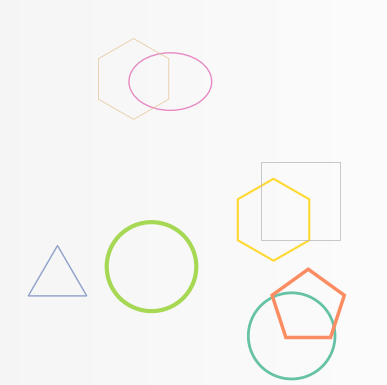[{"shape": "circle", "thickness": 2, "radius": 0.56, "center": [0.753, 0.128]}, {"shape": "pentagon", "thickness": 2.5, "radius": 0.49, "center": [0.795, 0.203]}, {"shape": "triangle", "thickness": 1, "radius": 0.44, "center": [0.148, 0.275]}, {"shape": "oval", "thickness": 1, "radius": 0.53, "center": [0.44, 0.788]}, {"shape": "circle", "thickness": 3, "radius": 0.58, "center": [0.391, 0.307]}, {"shape": "hexagon", "thickness": 1.5, "radius": 0.53, "center": [0.706, 0.429]}, {"shape": "hexagon", "thickness": 0.5, "radius": 0.52, "center": [0.345, 0.795]}, {"shape": "square", "thickness": 0.5, "radius": 0.51, "center": [0.776, 0.478]}]